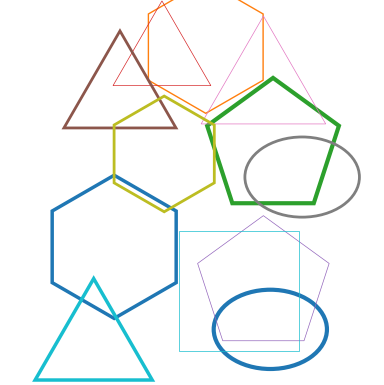[{"shape": "hexagon", "thickness": 2.5, "radius": 0.93, "center": [0.297, 0.359]}, {"shape": "oval", "thickness": 3, "radius": 0.74, "center": [0.702, 0.145]}, {"shape": "hexagon", "thickness": 1, "radius": 0.86, "center": [0.534, 0.878]}, {"shape": "pentagon", "thickness": 3, "radius": 0.9, "center": [0.709, 0.618]}, {"shape": "triangle", "thickness": 0.5, "radius": 0.73, "center": [0.421, 0.851]}, {"shape": "pentagon", "thickness": 0.5, "radius": 0.9, "center": [0.684, 0.26]}, {"shape": "triangle", "thickness": 2, "radius": 0.84, "center": [0.312, 0.752]}, {"shape": "triangle", "thickness": 0.5, "radius": 0.93, "center": [0.684, 0.771]}, {"shape": "oval", "thickness": 2, "radius": 0.74, "center": [0.785, 0.54]}, {"shape": "hexagon", "thickness": 2, "radius": 0.75, "center": [0.426, 0.6]}, {"shape": "triangle", "thickness": 2.5, "radius": 0.88, "center": [0.243, 0.101]}, {"shape": "square", "thickness": 0.5, "radius": 0.78, "center": [0.621, 0.244]}]